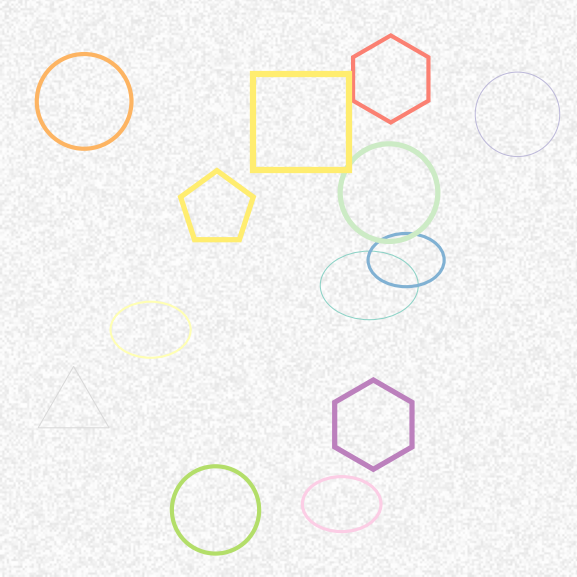[{"shape": "oval", "thickness": 0.5, "radius": 0.42, "center": [0.639, 0.505]}, {"shape": "oval", "thickness": 1, "radius": 0.35, "center": [0.261, 0.428]}, {"shape": "circle", "thickness": 0.5, "radius": 0.37, "center": [0.896, 0.801]}, {"shape": "hexagon", "thickness": 2, "radius": 0.38, "center": [0.677, 0.862]}, {"shape": "oval", "thickness": 1.5, "radius": 0.33, "center": [0.703, 0.549]}, {"shape": "circle", "thickness": 2, "radius": 0.41, "center": [0.146, 0.824]}, {"shape": "circle", "thickness": 2, "radius": 0.38, "center": [0.373, 0.116]}, {"shape": "oval", "thickness": 1.5, "radius": 0.34, "center": [0.592, 0.126]}, {"shape": "triangle", "thickness": 0.5, "radius": 0.35, "center": [0.127, 0.294]}, {"shape": "hexagon", "thickness": 2.5, "radius": 0.39, "center": [0.646, 0.264]}, {"shape": "circle", "thickness": 2.5, "radius": 0.42, "center": [0.674, 0.666]}, {"shape": "pentagon", "thickness": 2.5, "radius": 0.33, "center": [0.376, 0.638]}, {"shape": "square", "thickness": 3, "radius": 0.42, "center": [0.521, 0.788]}]